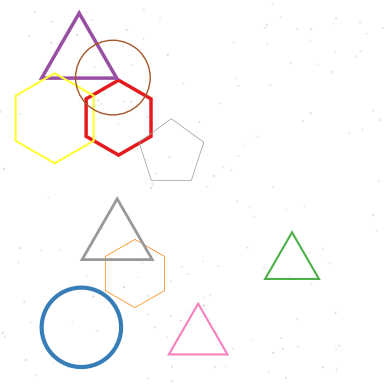[{"shape": "hexagon", "thickness": 2.5, "radius": 0.49, "center": [0.308, 0.695]}, {"shape": "circle", "thickness": 3, "radius": 0.52, "center": [0.211, 0.15]}, {"shape": "triangle", "thickness": 1.5, "radius": 0.4, "center": [0.759, 0.316]}, {"shape": "triangle", "thickness": 2.5, "radius": 0.56, "center": [0.206, 0.853]}, {"shape": "hexagon", "thickness": 0.5, "radius": 0.44, "center": [0.35, 0.29]}, {"shape": "hexagon", "thickness": 1.5, "radius": 0.59, "center": [0.142, 0.693]}, {"shape": "circle", "thickness": 1, "radius": 0.48, "center": [0.293, 0.798]}, {"shape": "triangle", "thickness": 1.5, "radius": 0.44, "center": [0.515, 0.123]}, {"shape": "triangle", "thickness": 2, "radius": 0.53, "center": [0.304, 0.378]}, {"shape": "pentagon", "thickness": 0.5, "radius": 0.44, "center": [0.445, 0.603]}]